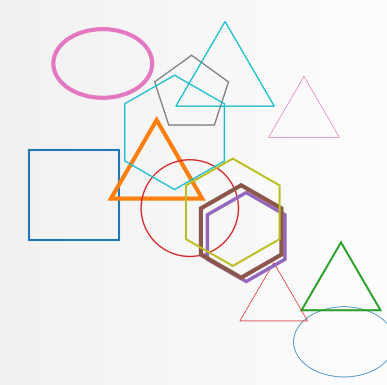[{"shape": "oval", "thickness": 0.5, "radius": 0.65, "center": [0.888, 0.112]}, {"shape": "square", "thickness": 1.5, "radius": 0.58, "center": [0.191, 0.493]}, {"shape": "triangle", "thickness": 3, "radius": 0.68, "center": [0.404, 0.552]}, {"shape": "triangle", "thickness": 1.5, "radius": 0.59, "center": [0.88, 0.253]}, {"shape": "circle", "thickness": 1, "radius": 0.63, "center": [0.49, 0.459]}, {"shape": "triangle", "thickness": 0.5, "radius": 0.5, "center": [0.706, 0.217]}, {"shape": "hexagon", "thickness": 2.5, "radius": 0.58, "center": [0.635, 0.384]}, {"shape": "hexagon", "thickness": 3, "radius": 0.6, "center": [0.622, 0.399]}, {"shape": "oval", "thickness": 3, "radius": 0.64, "center": [0.265, 0.835]}, {"shape": "triangle", "thickness": 0.5, "radius": 0.53, "center": [0.784, 0.696]}, {"shape": "pentagon", "thickness": 1, "radius": 0.5, "center": [0.494, 0.756]}, {"shape": "hexagon", "thickness": 1.5, "radius": 0.7, "center": [0.601, 0.449]}, {"shape": "hexagon", "thickness": 1, "radius": 0.74, "center": [0.45, 0.656]}, {"shape": "triangle", "thickness": 1, "radius": 0.73, "center": [0.581, 0.797]}]